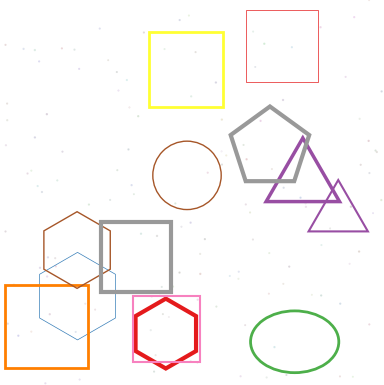[{"shape": "square", "thickness": 0.5, "radius": 0.47, "center": [0.733, 0.881]}, {"shape": "hexagon", "thickness": 3, "radius": 0.45, "center": [0.431, 0.134]}, {"shape": "hexagon", "thickness": 0.5, "radius": 0.57, "center": [0.201, 0.231]}, {"shape": "oval", "thickness": 2, "radius": 0.57, "center": [0.765, 0.112]}, {"shape": "triangle", "thickness": 1.5, "radius": 0.44, "center": [0.879, 0.443]}, {"shape": "triangle", "thickness": 2.5, "radius": 0.55, "center": [0.787, 0.531]}, {"shape": "square", "thickness": 2, "radius": 0.54, "center": [0.122, 0.151]}, {"shape": "square", "thickness": 2, "radius": 0.48, "center": [0.484, 0.82]}, {"shape": "circle", "thickness": 1, "radius": 0.44, "center": [0.486, 0.545]}, {"shape": "hexagon", "thickness": 1, "radius": 0.5, "center": [0.2, 0.351]}, {"shape": "square", "thickness": 1.5, "radius": 0.43, "center": [0.433, 0.146]}, {"shape": "square", "thickness": 3, "radius": 0.45, "center": [0.352, 0.332]}, {"shape": "pentagon", "thickness": 3, "radius": 0.54, "center": [0.701, 0.616]}]